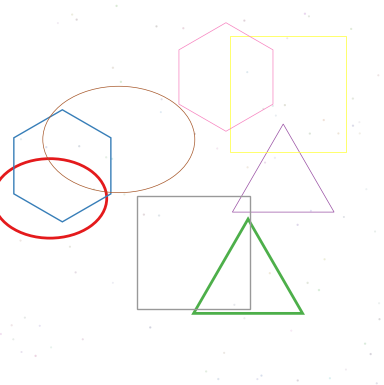[{"shape": "oval", "thickness": 2, "radius": 0.74, "center": [0.13, 0.485]}, {"shape": "hexagon", "thickness": 1, "radius": 0.73, "center": [0.162, 0.569]}, {"shape": "triangle", "thickness": 2, "radius": 0.82, "center": [0.644, 0.268]}, {"shape": "triangle", "thickness": 0.5, "radius": 0.76, "center": [0.736, 0.525]}, {"shape": "square", "thickness": 0.5, "radius": 0.75, "center": [0.748, 0.756]}, {"shape": "oval", "thickness": 0.5, "radius": 0.99, "center": [0.309, 0.638]}, {"shape": "hexagon", "thickness": 0.5, "radius": 0.71, "center": [0.587, 0.8]}, {"shape": "square", "thickness": 1, "radius": 0.73, "center": [0.502, 0.343]}]